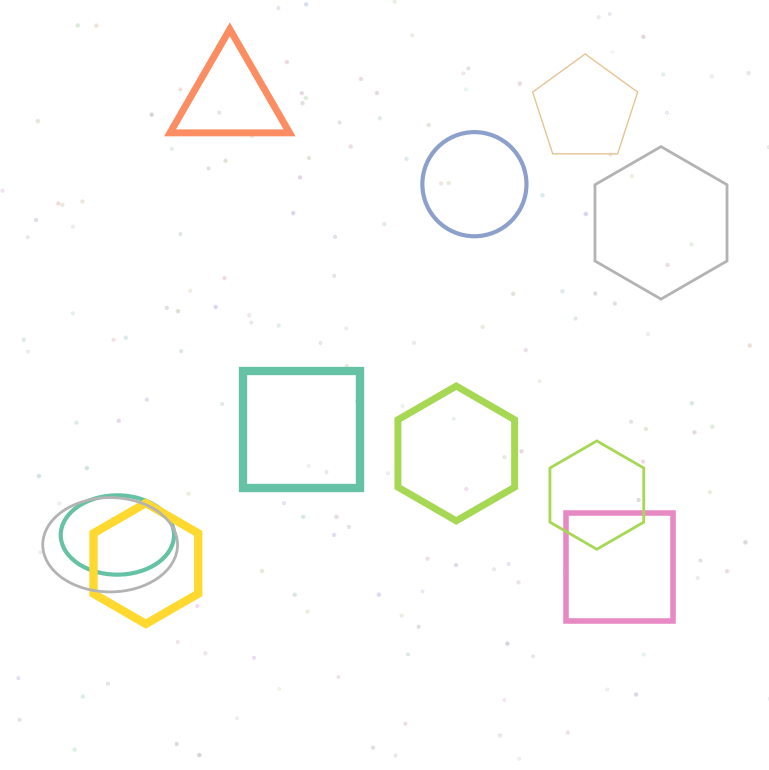[{"shape": "square", "thickness": 3, "radius": 0.38, "center": [0.391, 0.442]}, {"shape": "oval", "thickness": 1.5, "radius": 0.37, "center": [0.152, 0.305]}, {"shape": "triangle", "thickness": 2.5, "radius": 0.45, "center": [0.298, 0.872]}, {"shape": "circle", "thickness": 1.5, "radius": 0.34, "center": [0.616, 0.761]}, {"shape": "square", "thickness": 2, "radius": 0.35, "center": [0.805, 0.264]}, {"shape": "hexagon", "thickness": 1, "radius": 0.35, "center": [0.775, 0.357]}, {"shape": "hexagon", "thickness": 2.5, "radius": 0.44, "center": [0.593, 0.411]}, {"shape": "hexagon", "thickness": 3, "radius": 0.39, "center": [0.189, 0.268]}, {"shape": "pentagon", "thickness": 0.5, "radius": 0.36, "center": [0.76, 0.858]}, {"shape": "oval", "thickness": 1, "radius": 0.44, "center": [0.143, 0.293]}, {"shape": "hexagon", "thickness": 1, "radius": 0.5, "center": [0.858, 0.711]}]